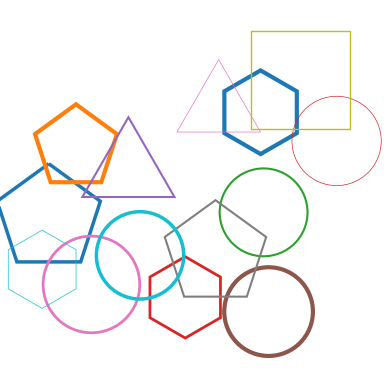[{"shape": "hexagon", "thickness": 3, "radius": 0.54, "center": [0.677, 0.708]}, {"shape": "pentagon", "thickness": 2.5, "radius": 0.7, "center": [0.127, 0.434]}, {"shape": "pentagon", "thickness": 3, "radius": 0.56, "center": [0.197, 0.617]}, {"shape": "circle", "thickness": 1.5, "radius": 0.57, "center": [0.685, 0.448]}, {"shape": "circle", "thickness": 0.5, "radius": 0.58, "center": [0.874, 0.634]}, {"shape": "hexagon", "thickness": 2, "radius": 0.53, "center": [0.481, 0.228]}, {"shape": "triangle", "thickness": 1.5, "radius": 0.69, "center": [0.334, 0.557]}, {"shape": "circle", "thickness": 3, "radius": 0.58, "center": [0.698, 0.191]}, {"shape": "triangle", "thickness": 0.5, "radius": 0.63, "center": [0.568, 0.72]}, {"shape": "circle", "thickness": 2, "radius": 0.63, "center": [0.237, 0.261]}, {"shape": "pentagon", "thickness": 1.5, "radius": 0.69, "center": [0.56, 0.342]}, {"shape": "square", "thickness": 1, "radius": 0.64, "center": [0.781, 0.793]}, {"shape": "circle", "thickness": 2.5, "radius": 0.57, "center": [0.364, 0.337]}, {"shape": "hexagon", "thickness": 0.5, "radius": 0.51, "center": [0.109, 0.301]}]